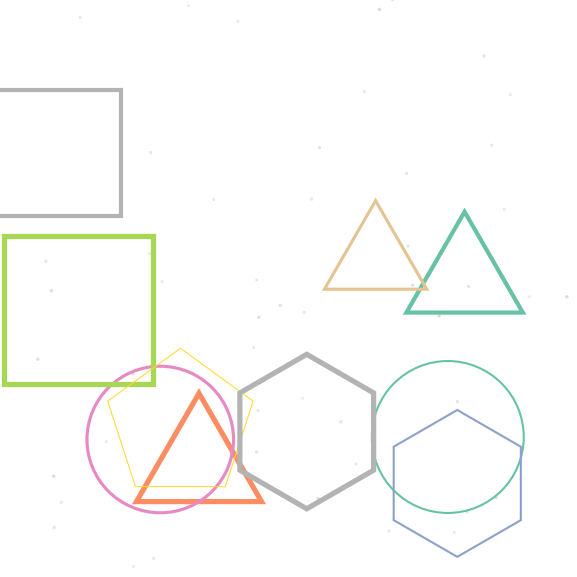[{"shape": "circle", "thickness": 1, "radius": 0.66, "center": [0.775, 0.242]}, {"shape": "triangle", "thickness": 2, "radius": 0.58, "center": [0.804, 0.516]}, {"shape": "triangle", "thickness": 2.5, "radius": 0.63, "center": [0.345, 0.193]}, {"shape": "hexagon", "thickness": 1, "radius": 0.64, "center": [0.792, 0.162]}, {"shape": "circle", "thickness": 1.5, "radius": 0.63, "center": [0.277, 0.238]}, {"shape": "square", "thickness": 2.5, "radius": 0.64, "center": [0.136, 0.463]}, {"shape": "pentagon", "thickness": 0.5, "radius": 0.66, "center": [0.312, 0.264]}, {"shape": "triangle", "thickness": 1.5, "radius": 0.51, "center": [0.65, 0.549]}, {"shape": "square", "thickness": 2, "radius": 0.55, "center": [0.101, 0.734]}, {"shape": "hexagon", "thickness": 2.5, "radius": 0.67, "center": [0.531, 0.252]}]